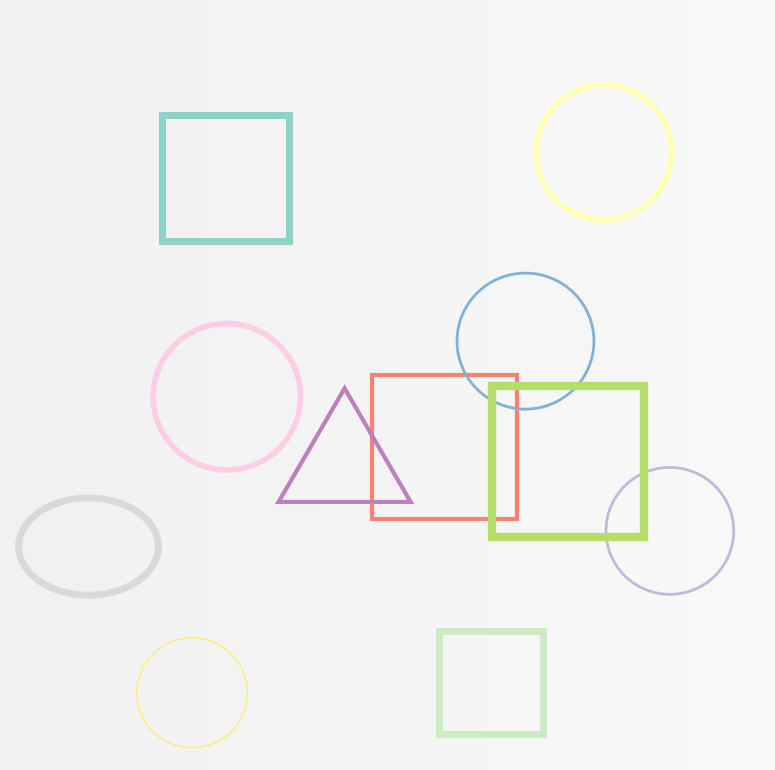[{"shape": "square", "thickness": 2.5, "radius": 0.41, "center": [0.291, 0.769]}, {"shape": "circle", "thickness": 2, "radius": 0.44, "center": [0.779, 0.802]}, {"shape": "circle", "thickness": 1, "radius": 0.41, "center": [0.864, 0.311]}, {"shape": "square", "thickness": 1.5, "radius": 0.47, "center": [0.573, 0.419]}, {"shape": "circle", "thickness": 1, "radius": 0.44, "center": [0.678, 0.557]}, {"shape": "square", "thickness": 3, "radius": 0.49, "center": [0.733, 0.401]}, {"shape": "circle", "thickness": 2, "radius": 0.48, "center": [0.293, 0.485]}, {"shape": "oval", "thickness": 2.5, "radius": 0.45, "center": [0.114, 0.29]}, {"shape": "triangle", "thickness": 1.5, "radius": 0.49, "center": [0.445, 0.397]}, {"shape": "square", "thickness": 2.5, "radius": 0.33, "center": [0.634, 0.114]}, {"shape": "circle", "thickness": 0.5, "radius": 0.36, "center": [0.248, 0.1]}]